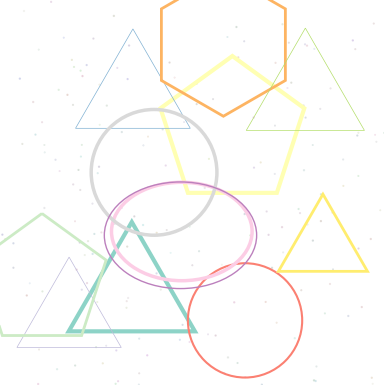[{"shape": "triangle", "thickness": 3, "radius": 0.95, "center": [0.342, 0.234]}, {"shape": "pentagon", "thickness": 3, "radius": 0.98, "center": [0.604, 0.658]}, {"shape": "triangle", "thickness": 0.5, "radius": 0.78, "center": [0.179, 0.176]}, {"shape": "circle", "thickness": 1.5, "radius": 0.74, "center": [0.636, 0.168]}, {"shape": "triangle", "thickness": 0.5, "radius": 0.86, "center": [0.345, 0.753]}, {"shape": "hexagon", "thickness": 2, "radius": 0.93, "center": [0.58, 0.884]}, {"shape": "triangle", "thickness": 0.5, "radius": 0.89, "center": [0.793, 0.75]}, {"shape": "oval", "thickness": 2.5, "radius": 0.91, "center": [0.472, 0.399]}, {"shape": "circle", "thickness": 2.5, "radius": 0.82, "center": [0.4, 0.552]}, {"shape": "oval", "thickness": 1, "radius": 0.99, "center": [0.469, 0.389]}, {"shape": "pentagon", "thickness": 2, "radius": 0.88, "center": [0.109, 0.27]}, {"shape": "triangle", "thickness": 2, "radius": 0.67, "center": [0.839, 0.362]}]